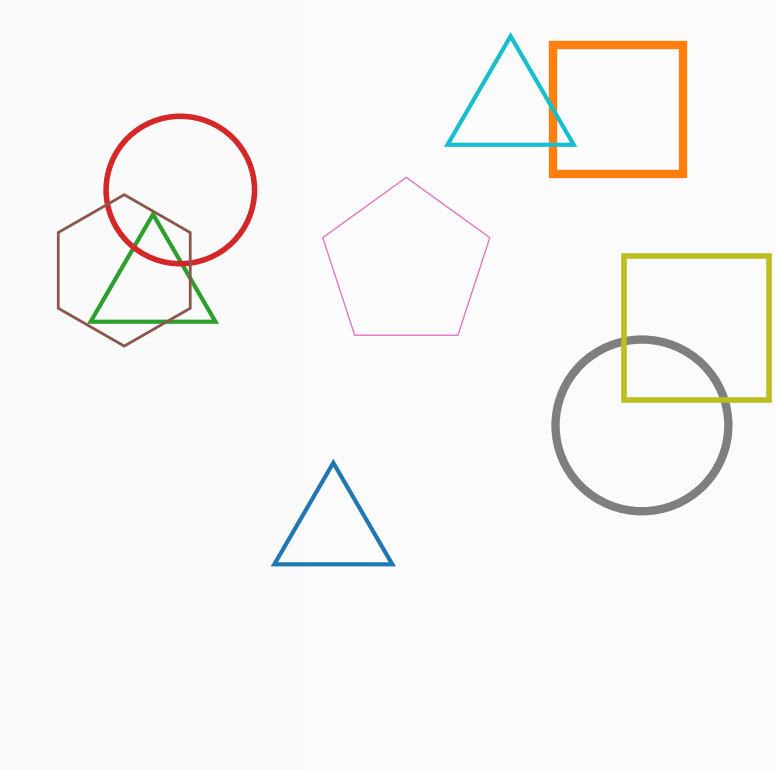[{"shape": "triangle", "thickness": 1.5, "radius": 0.44, "center": [0.43, 0.311]}, {"shape": "square", "thickness": 3, "radius": 0.42, "center": [0.797, 0.858]}, {"shape": "triangle", "thickness": 1.5, "radius": 0.47, "center": [0.197, 0.629]}, {"shape": "circle", "thickness": 2, "radius": 0.48, "center": [0.233, 0.753]}, {"shape": "hexagon", "thickness": 1, "radius": 0.49, "center": [0.16, 0.649]}, {"shape": "pentagon", "thickness": 0.5, "radius": 0.57, "center": [0.524, 0.656]}, {"shape": "circle", "thickness": 3, "radius": 0.56, "center": [0.828, 0.448]}, {"shape": "square", "thickness": 2, "radius": 0.47, "center": [0.899, 0.574]}, {"shape": "triangle", "thickness": 1.5, "radius": 0.47, "center": [0.659, 0.859]}]